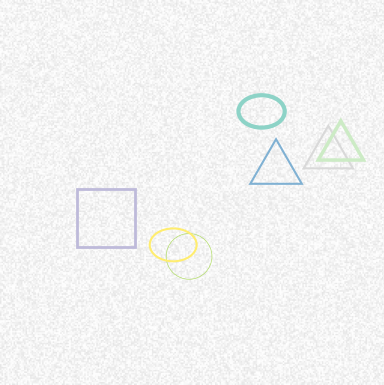[{"shape": "oval", "thickness": 3, "radius": 0.3, "center": [0.68, 0.711]}, {"shape": "square", "thickness": 2, "radius": 0.38, "center": [0.276, 0.433]}, {"shape": "triangle", "thickness": 1.5, "radius": 0.39, "center": [0.717, 0.561]}, {"shape": "circle", "thickness": 0.5, "radius": 0.3, "center": [0.491, 0.334]}, {"shape": "triangle", "thickness": 1.5, "radius": 0.37, "center": [0.853, 0.6]}, {"shape": "triangle", "thickness": 2.5, "radius": 0.34, "center": [0.885, 0.618]}, {"shape": "oval", "thickness": 1.5, "radius": 0.3, "center": [0.45, 0.364]}]